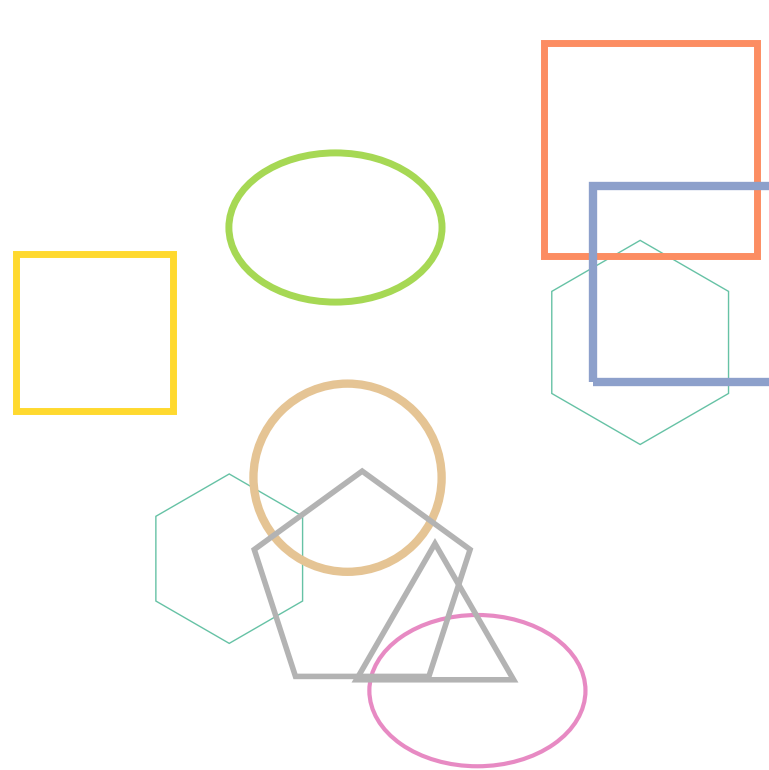[{"shape": "hexagon", "thickness": 0.5, "radius": 0.66, "center": [0.831, 0.555]}, {"shape": "hexagon", "thickness": 0.5, "radius": 0.55, "center": [0.298, 0.274]}, {"shape": "square", "thickness": 2.5, "radius": 0.69, "center": [0.844, 0.806]}, {"shape": "square", "thickness": 3, "radius": 0.64, "center": [0.898, 0.632]}, {"shape": "oval", "thickness": 1.5, "radius": 0.7, "center": [0.62, 0.103]}, {"shape": "oval", "thickness": 2.5, "radius": 0.69, "center": [0.436, 0.705]}, {"shape": "square", "thickness": 2.5, "radius": 0.51, "center": [0.123, 0.568]}, {"shape": "circle", "thickness": 3, "radius": 0.61, "center": [0.451, 0.38]}, {"shape": "triangle", "thickness": 2, "radius": 0.59, "center": [0.565, 0.176]}, {"shape": "pentagon", "thickness": 2, "radius": 0.74, "center": [0.47, 0.241]}]